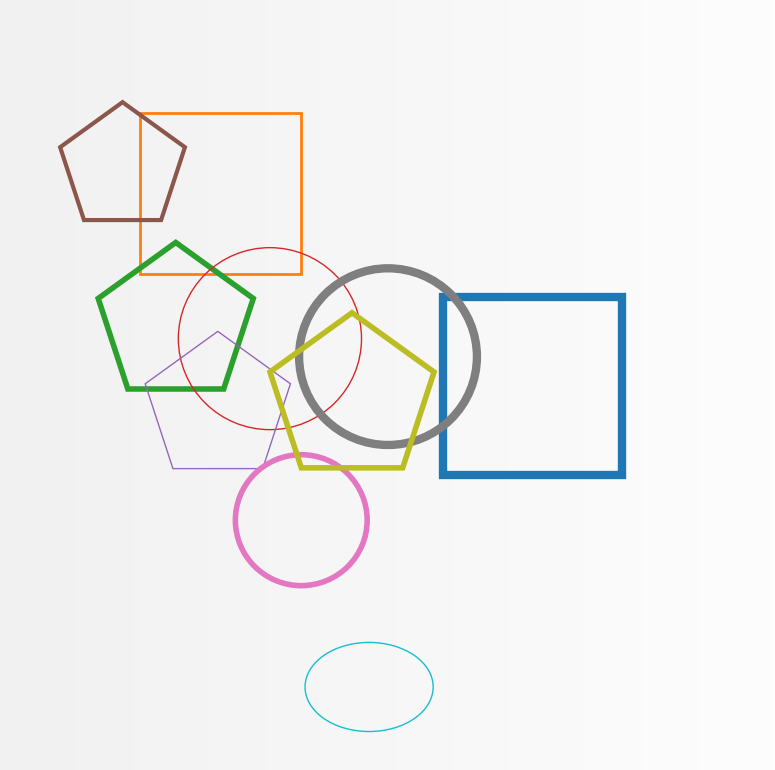[{"shape": "square", "thickness": 3, "radius": 0.58, "center": [0.687, 0.499]}, {"shape": "square", "thickness": 1, "radius": 0.52, "center": [0.285, 0.749]}, {"shape": "pentagon", "thickness": 2, "radius": 0.53, "center": [0.227, 0.58]}, {"shape": "circle", "thickness": 0.5, "radius": 0.59, "center": [0.348, 0.56]}, {"shape": "pentagon", "thickness": 0.5, "radius": 0.49, "center": [0.281, 0.471]}, {"shape": "pentagon", "thickness": 1.5, "radius": 0.42, "center": [0.158, 0.783]}, {"shape": "circle", "thickness": 2, "radius": 0.43, "center": [0.389, 0.324]}, {"shape": "circle", "thickness": 3, "radius": 0.57, "center": [0.501, 0.537]}, {"shape": "pentagon", "thickness": 2, "radius": 0.56, "center": [0.454, 0.482]}, {"shape": "oval", "thickness": 0.5, "radius": 0.41, "center": [0.476, 0.108]}]